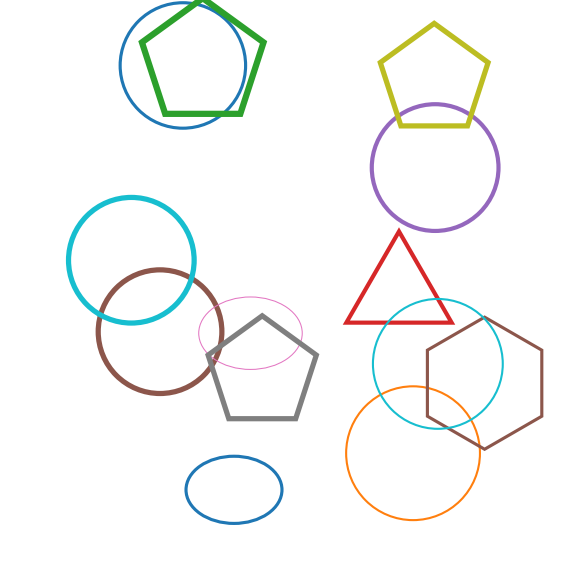[{"shape": "oval", "thickness": 1.5, "radius": 0.42, "center": [0.405, 0.151]}, {"shape": "circle", "thickness": 1.5, "radius": 0.54, "center": [0.317, 0.886]}, {"shape": "circle", "thickness": 1, "radius": 0.58, "center": [0.715, 0.214]}, {"shape": "pentagon", "thickness": 3, "radius": 0.55, "center": [0.351, 0.892]}, {"shape": "triangle", "thickness": 2, "radius": 0.53, "center": [0.691, 0.493]}, {"shape": "circle", "thickness": 2, "radius": 0.55, "center": [0.753, 0.709]}, {"shape": "hexagon", "thickness": 1.5, "radius": 0.57, "center": [0.839, 0.336]}, {"shape": "circle", "thickness": 2.5, "radius": 0.54, "center": [0.277, 0.425]}, {"shape": "oval", "thickness": 0.5, "radius": 0.45, "center": [0.434, 0.422]}, {"shape": "pentagon", "thickness": 2.5, "radius": 0.49, "center": [0.454, 0.354]}, {"shape": "pentagon", "thickness": 2.5, "radius": 0.49, "center": [0.752, 0.861]}, {"shape": "circle", "thickness": 2.5, "radius": 0.54, "center": [0.227, 0.549]}, {"shape": "circle", "thickness": 1, "radius": 0.56, "center": [0.758, 0.369]}]